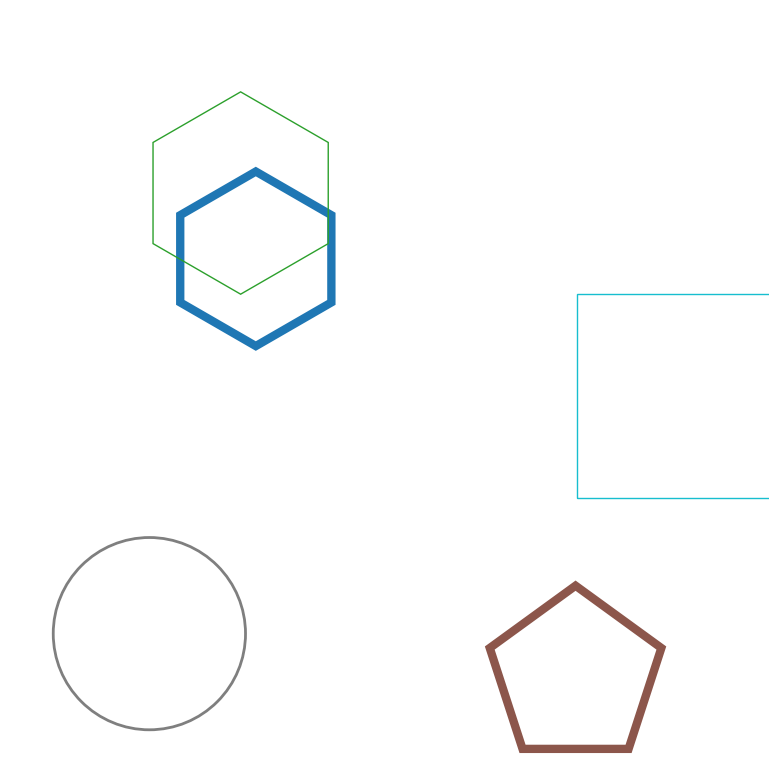[{"shape": "hexagon", "thickness": 3, "radius": 0.57, "center": [0.332, 0.664]}, {"shape": "hexagon", "thickness": 0.5, "radius": 0.66, "center": [0.313, 0.749]}, {"shape": "pentagon", "thickness": 3, "radius": 0.59, "center": [0.747, 0.122]}, {"shape": "circle", "thickness": 1, "radius": 0.62, "center": [0.194, 0.177]}, {"shape": "square", "thickness": 0.5, "radius": 0.66, "center": [0.882, 0.486]}]